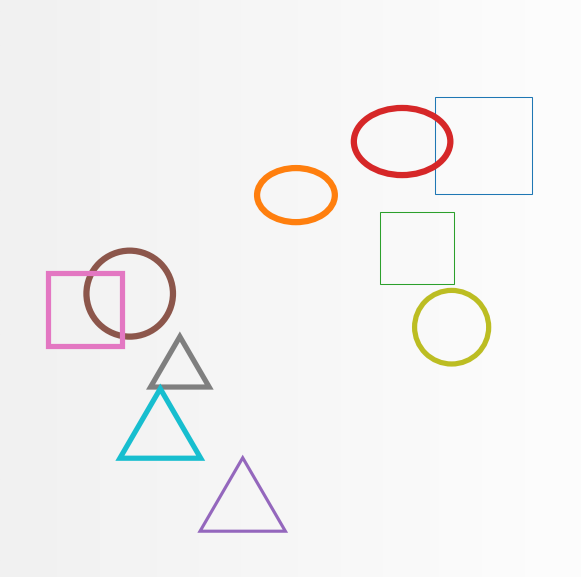[{"shape": "square", "thickness": 0.5, "radius": 0.42, "center": [0.832, 0.747]}, {"shape": "oval", "thickness": 3, "radius": 0.33, "center": [0.509, 0.661]}, {"shape": "square", "thickness": 0.5, "radius": 0.31, "center": [0.717, 0.57]}, {"shape": "oval", "thickness": 3, "radius": 0.42, "center": [0.692, 0.754]}, {"shape": "triangle", "thickness": 1.5, "radius": 0.42, "center": [0.418, 0.122]}, {"shape": "circle", "thickness": 3, "radius": 0.37, "center": [0.223, 0.491]}, {"shape": "square", "thickness": 2.5, "radius": 0.32, "center": [0.146, 0.463]}, {"shape": "triangle", "thickness": 2.5, "radius": 0.29, "center": [0.309, 0.358]}, {"shape": "circle", "thickness": 2.5, "radius": 0.32, "center": [0.777, 0.433]}, {"shape": "triangle", "thickness": 2.5, "radius": 0.4, "center": [0.276, 0.246]}]